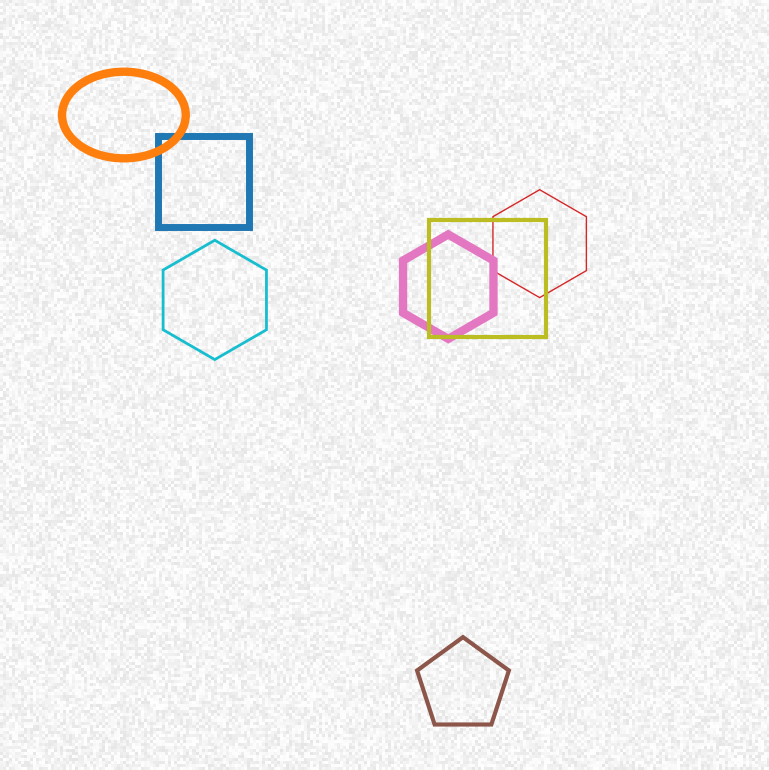[{"shape": "square", "thickness": 2.5, "radius": 0.3, "center": [0.265, 0.764]}, {"shape": "oval", "thickness": 3, "radius": 0.4, "center": [0.161, 0.851]}, {"shape": "hexagon", "thickness": 0.5, "radius": 0.35, "center": [0.701, 0.684]}, {"shape": "pentagon", "thickness": 1.5, "radius": 0.31, "center": [0.601, 0.11]}, {"shape": "hexagon", "thickness": 3, "radius": 0.34, "center": [0.582, 0.628]}, {"shape": "square", "thickness": 1.5, "radius": 0.38, "center": [0.633, 0.638]}, {"shape": "hexagon", "thickness": 1, "radius": 0.39, "center": [0.279, 0.611]}]